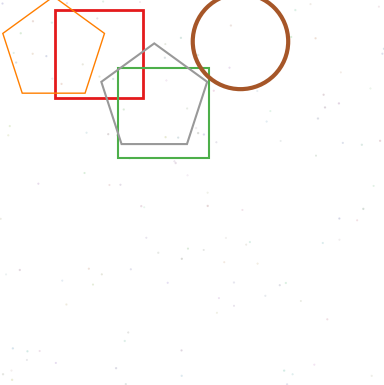[{"shape": "square", "thickness": 2, "radius": 0.57, "center": [0.257, 0.859]}, {"shape": "square", "thickness": 1.5, "radius": 0.59, "center": [0.425, 0.706]}, {"shape": "pentagon", "thickness": 1, "radius": 0.69, "center": [0.139, 0.87]}, {"shape": "circle", "thickness": 3, "radius": 0.62, "center": [0.625, 0.892]}, {"shape": "pentagon", "thickness": 1.5, "radius": 0.72, "center": [0.401, 0.743]}]